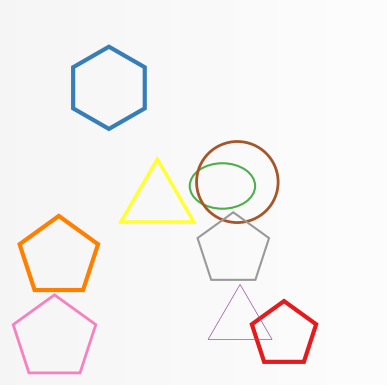[{"shape": "pentagon", "thickness": 3, "radius": 0.44, "center": [0.733, 0.131]}, {"shape": "hexagon", "thickness": 3, "radius": 0.53, "center": [0.281, 0.772]}, {"shape": "oval", "thickness": 1.5, "radius": 0.42, "center": [0.574, 0.517]}, {"shape": "triangle", "thickness": 0.5, "radius": 0.48, "center": [0.62, 0.166]}, {"shape": "pentagon", "thickness": 3, "radius": 0.53, "center": [0.152, 0.333]}, {"shape": "triangle", "thickness": 2.5, "radius": 0.54, "center": [0.406, 0.478]}, {"shape": "circle", "thickness": 2, "radius": 0.53, "center": [0.612, 0.527]}, {"shape": "pentagon", "thickness": 2, "radius": 0.56, "center": [0.141, 0.122]}, {"shape": "pentagon", "thickness": 1.5, "radius": 0.48, "center": [0.602, 0.352]}]